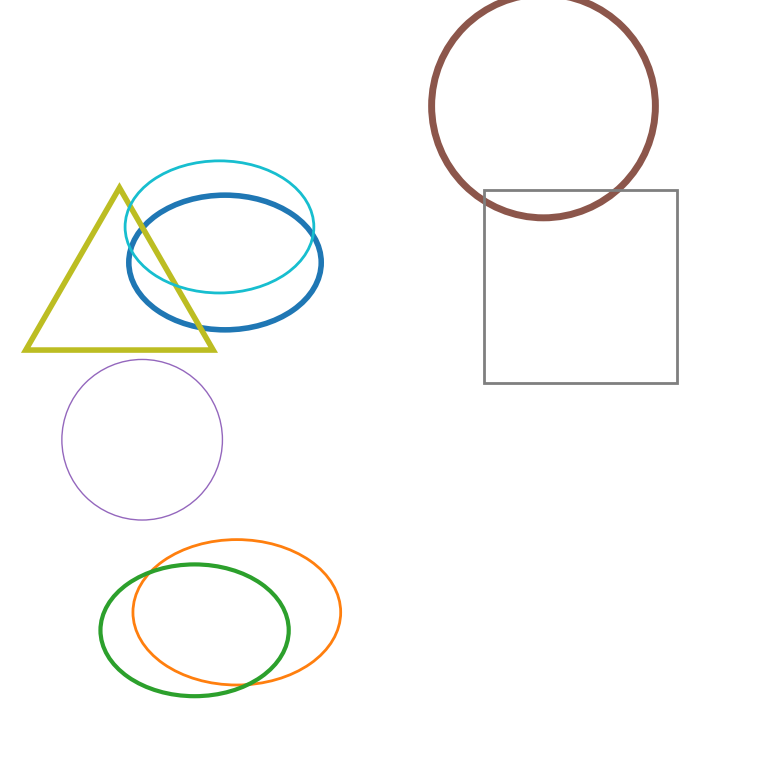[{"shape": "oval", "thickness": 2, "radius": 0.62, "center": [0.292, 0.659]}, {"shape": "oval", "thickness": 1, "radius": 0.67, "center": [0.308, 0.205]}, {"shape": "oval", "thickness": 1.5, "radius": 0.61, "center": [0.253, 0.181]}, {"shape": "circle", "thickness": 0.5, "radius": 0.52, "center": [0.185, 0.429]}, {"shape": "circle", "thickness": 2.5, "radius": 0.73, "center": [0.706, 0.862]}, {"shape": "square", "thickness": 1, "radius": 0.63, "center": [0.754, 0.628]}, {"shape": "triangle", "thickness": 2, "radius": 0.7, "center": [0.155, 0.616]}, {"shape": "oval", "thickness": 1, "radius": 0.61, "center": [0.285, 0.705]}]